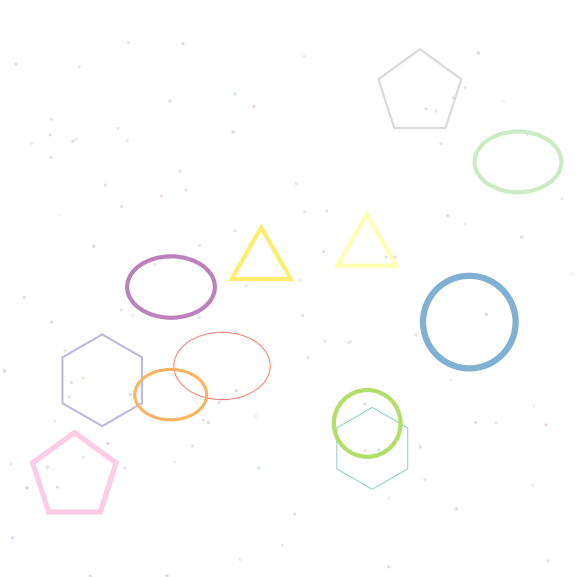[{"shape": "hexagon", "thickness": 0.5, "radius": 0.35, "center": [0.645, 0.223]}, {"shape": "triangle", "thickness": 2, "radius": 0.3, "center": [0.635, 0.569]}, {"shape": "hexagon", "thickness": 1, "radius": 0.4, "center": [0.177, 0.341]}, {"shape": "oval", "thickness": 0.5, "radius": 0.42, "center": [0.384, 0.365]}, {"shape": "circle", "thickness": 3, "radius": 0.4, "center": [0.813, 0.441]}, {"shape": "oval", "thickness": 1.5, "radius": 0.31, "center": [0.296, 0.316]}, {"shape": "circle", "thickness": 2, "radius": 0.29, "center": [0.636, 0.266]}, {"shape": "pentagon", "thickness": 2.5, "radius": 0.38, "center": [0.129, 0.174]}, {"shape": "pentagon", "thickness": 1, "radius": 0.38, "center": [0.727, 0.839]}, {"shape": "oval", "thickness": 2, "radius": 0.38, "center": [0.296, 0.502]}, {"shape": "oval", "thickness": 2, "radius": 0.38, "center": [0.897, 0.719]}, {"shape": "triangle", "thickness": 2, "radius": 0.3, "center": [0.452, 0.546]}]